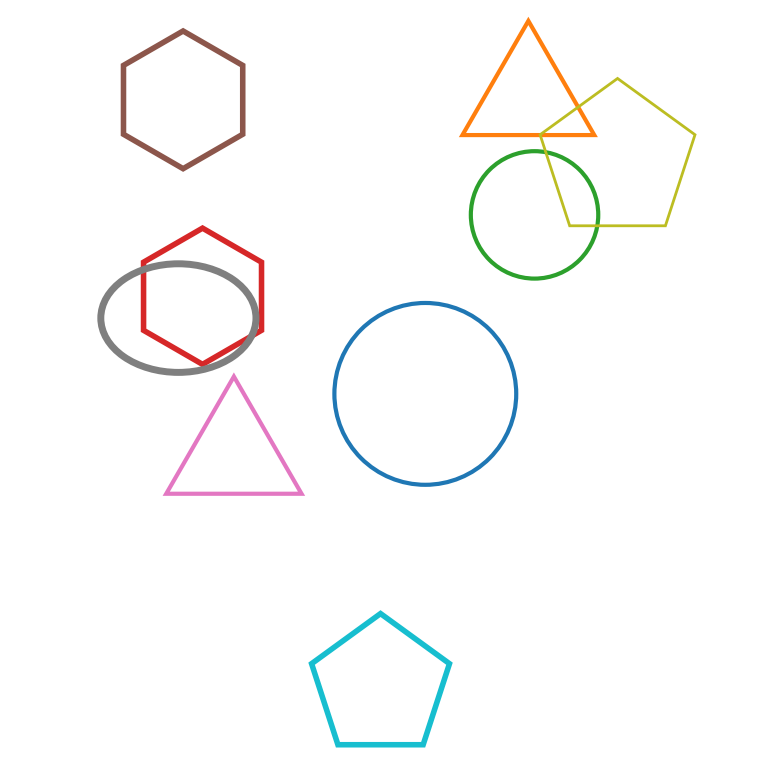[{"shape": "circle", "thickness": 1.5, "radius": 0.59, "center": [0.552, 0.488]}, {"shape": "triangle", "thickness": 1.5, "radius": 0.49, "center": [0.686, 0.874]}, {"shape": "circle", "thickness": 1.5, "radius": 0.41, "center": [0.694, 0.721]}, {"shape": "hexagon", "thickness": 2, "radius": 0.44, "center": [0.263, 0.615]}, {"shape": "hexagon", "thickness": 2, "radius": 0.45, "center": [0.238, 0.87]}, {"shape": "triangle", "thickness": 1.5, "radius": 0.51, "center": [0.304, 0.409]}, {"shape": "oval", "thickness": 2.5, "radius": 0.5, "center": [0.232, 0.587]}, {"shape": "pentagon", "thickness": 1, "radius": 0.53, "center": [0.802, 0.792]}, {"shape": "pentagon", "thickness": 2, "radius": 0.47, "center": [0.494, 0.109]}]